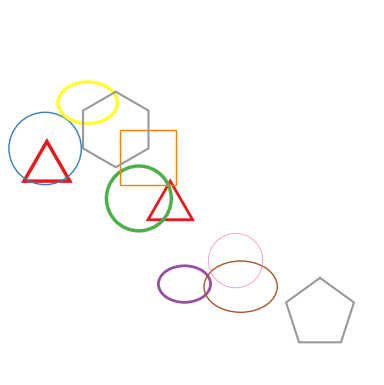[{"shape": "triangle", "thickness": 2.5, "radius": 0.34, "center": [0.122, 0.564]}, {"shape": "triangle", "thickness": 2, "radius": 0.33, "center": [0.442, 0.463]}, {"shape": "circle", "thickness": 1, "radius": 0.47, "center": [0.117, 0.614]}, {"shape": "circle", "thickness": 2.5, "radius": 0.42, "center": [0.361, 0.485]}, {"shape": "oval", "thickness": 2, "radius": 0.34, "center": [0.479, 0.262]}, {"shape": "square", "thickness": 1, "radius": 0.36, "center": [0.384, 0.592]}, {"shape": "oval", "thickness": 2.5, "radius": 0.39, "center": [0.228, 0.733]}, {"shape": "oval", "thickness": 1, "radius": 0.48, "center": [0.625, 0.255]}, {"shape": "circle", "thickness": 0.5, "radius": 0.35, "center": [0.612, 0.323]}, {"shape": "hexagon", "thickness": 1.5, "radius": 0.49, "center": [0.301, 0.664]}, {"shape": "pentagon", "thickness": 1.5, "radius": 0.46, "center": [0.831, 0.186]}]